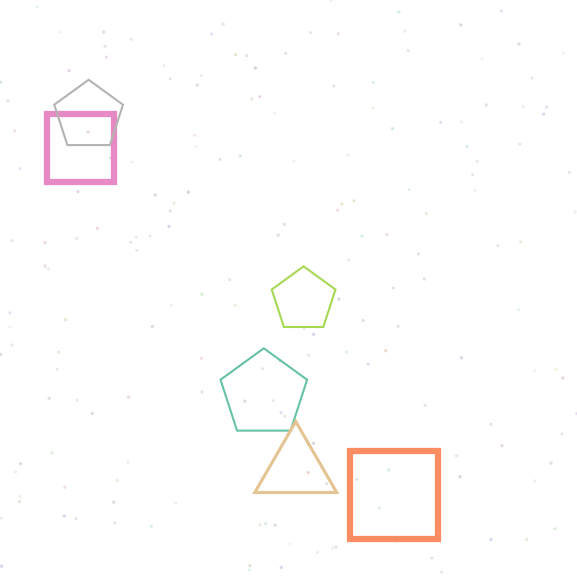[{"shape": "pentagon", "thickness": 1, "radius": 0.39, "center": [0.457, 0.317]}, {"shape": "square", "thickness": 3, "radius": 0.38, "center": [0.683, 0.143]}, {"shape": "square", "thickness": 3, "radius": 0.29, "center": [0.139, 0.742]}, {"shape": "pentagon", "thickness": 1, "radius": 0.29, "center": [0.526, 0.48]}, {"shape": "triangle", "thickness": 1.5, "radius": 0.41, "center": [0.512, 0.187]}, {"shape": "pentagon", "thickness": 1, "radius": 0.31, "center": [0.153, 0.798]}]